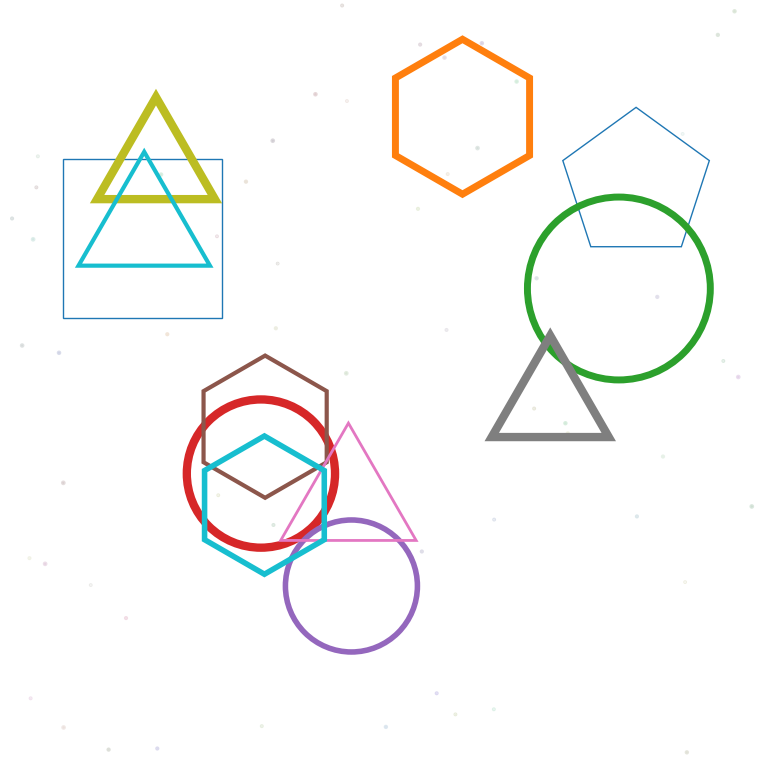[{"shape": "square", "thickness": 0.5, "radius": 0.51, "center": [0.185, 0.69]}, {"shape": "pentagon", "thickness": 0.5, "radius": 0.5, "center": [0.826, 0.761]}, {"shape": "hexagon", "thickness": 2.5, "radius": 0.5, "center": [0.601, 0.848]}, {"shape": "circle", "thickness": 2.5, "radius": 0.59, "center": [0.804, 0.625]}, {"shape": "circle", "thickness": 3, "radius": 0.48, "center": [0.339, 0.385]}, {"shape": "circle", "thickness": 2, "radius": 0.43, "center": [0.456, 0.239]}, {"shape": "hexagon", "thickness": 1.5, "radius": 0.46, "center": [0.344, 0.446]}, {"shape": "triangle", "thickness": 1, "radius": 0.51, "center": [0.452, 0.349]}, {"shape": "triangle", "thickness": 3, "radius": 0.44, "center": [0.715, 0.476]}, {"shape": "triangle", "thickness": 3, "radius": 0.44, "center": [0.203, 0.786]}, {"shape": "hexagon", "thickness": 2, "radius": 0.45, "center": [0.343, 0.344]}, {"shape": "triangle", "thickness": 1.5, "radius": 0.49, "center": [0.187, 0.704]}]